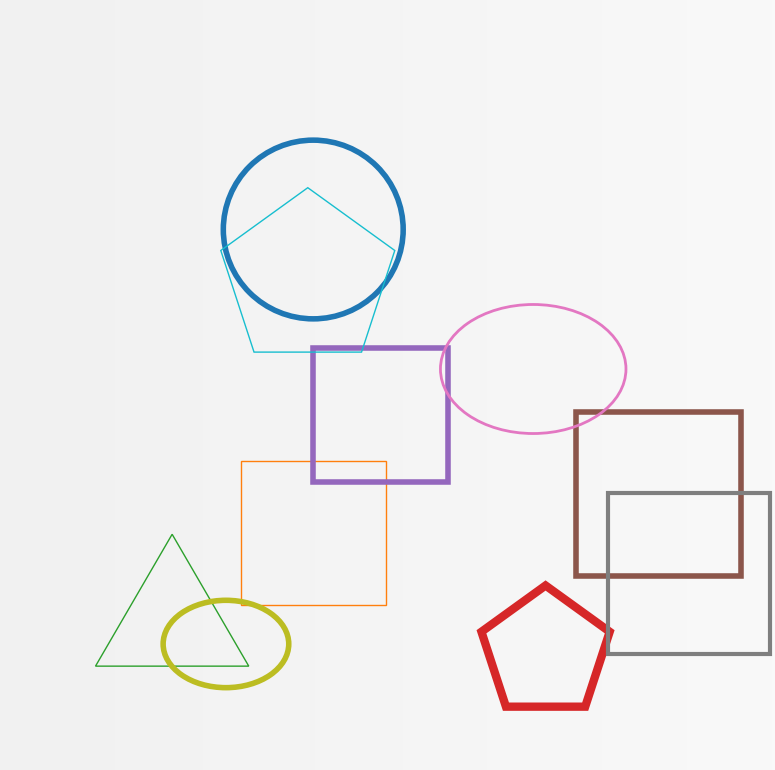[{"shape": "circle", "thickness": 2, "radius": 0.58, "center": [0.404, 0.702]}, {"shape": "square", "thickness": 0.5, "radius": 0.47, "center": [0.404, 0.308]}, {"shape": "triangle", "thickness": 0.5, "radius": 0.57, "center": [0.222, 0.192]}, {"shape": "pentagon", "thickness": 3, "radius": 0.43, "center": [0.704, 0.153]}, {"shape": "square", "thickness": 2, "radius": 0.43, "center": [0.491, 0.461]}, {"shape": "square", "thickness": 2, "radius": 0.53, "center": [0.85, 0.359]}, {"shape": "oval", "thickness": 1, "radius": 0.6, "center": [0.688, 0.521]}, {"shape": "square", "thickness": 1.5, "radius": 0.52, "center": [0.889, 0.255]}, {"shape": "oval", "thickness": 2, "radius": 0.41, "center": [0.292, 0.164]}, {"shape": "pentagon", "thickness": 0.5, "radius": 0.59, "center": [0.397, 0.638]}]